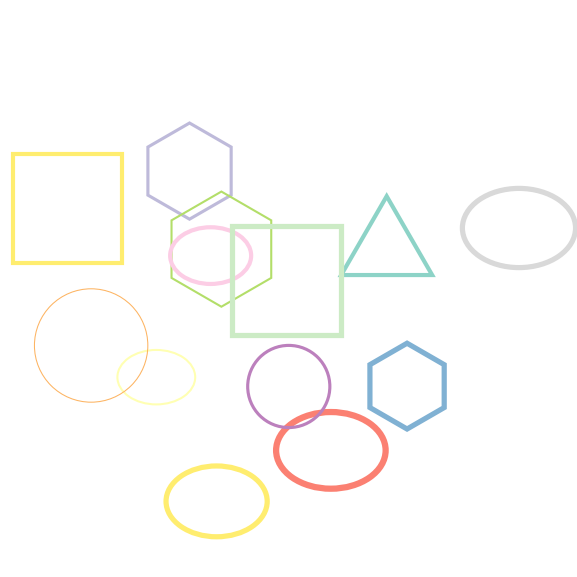[{"shape": "triangle", "thickness": 2, "radius": 0.45, "center": [0.67, 0.568]}, {"shape": "oval", "thickness": 1, "radius": 0.34, "center": [0.271, 0.346]}, {"shape": "hexagon", "thickness": 1.5, "radius": 0.42, "center": [0.328, 0.703]}, {"shape": "oval", "thickness": 3, "radius": 0.47, "center": [0.573, 0.219]}, {"shape": "hexagon", "thickness": 2.5, "radius": 0.37, "center": [0.705, 0.331]}, {"shape": "circle", "thickness": 0.5, "radius": 0.49, "center": [0.158, 0.401]}, {"shape": "hexagon", "thickness": 1, "radius": 0.5, "center": [0.383, 0.568]}, {"shape": "oval", "thickness": 2, "radius": 0.35, "center": [0.365, 0.557]}, {"shape": "oval", "thickness": 2.5, "radius": 0.49, "center": [0.899, 0.604]}, {"shape": "circle", "thickness": 1.5, "radius": 0.36, "center": [0.5, 0.33]}, {"shape": "square", "thickness": 2.5, "radius": 0.47, "center": [0.496, 0.513]}, {"shape": "square", "thickness": 2, "radius": 0.47, "center": [0.117, 0.638]}, {"shape": "oval", "thickness": 2.5, "radius": 0.44, "center": [0.375, 0.131]}]